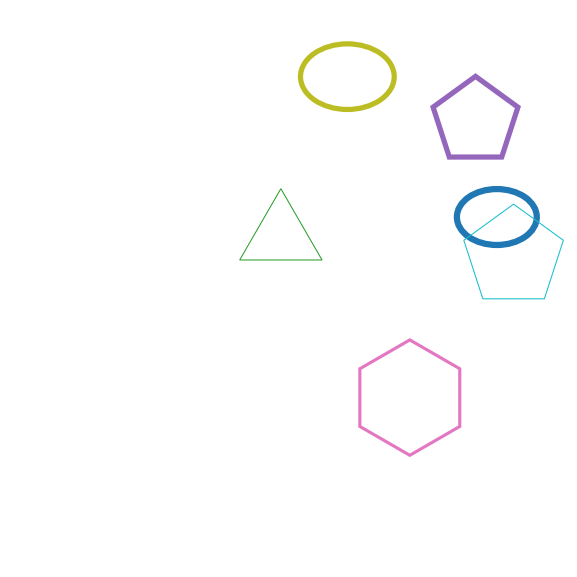[{"shape": "oval", "thickness": 3, "radius": 0.35, "center": [0.86, 0.623]}, {"shape": "triangle", "thickness": 0.5, "radius": 0.41, "center": [0.486, 0.59]}, {"shape": "pentagon", "thickness": 2.5, "radius": 0.39, "center": [0.823, 0.79]}, {"shape": "hexagon", "thickness": 1.5, "radius": 0.5, "center": [0.71, 0.311]}, {"shape": "oval", "thickness": 2.5, "radius": 0.41, "center": [0.601, 0.866]}, {"shape": "pentagon", "thickness": 0.5, "radius": 0.45, "center": [0.889, 0.555]}]